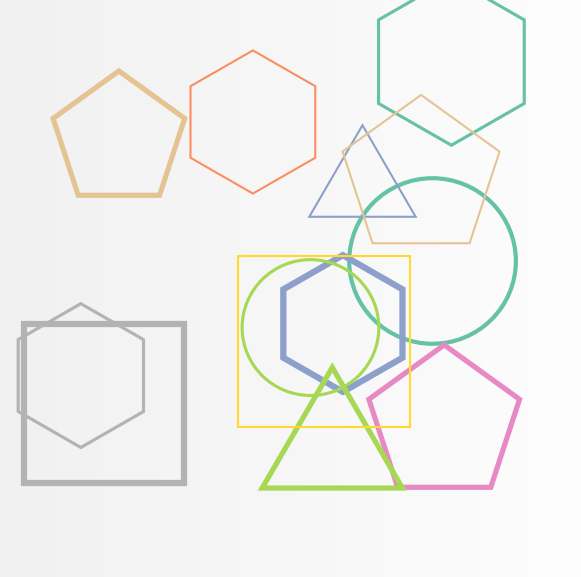[{"shape": "circle", "thickness": 2, "radius": 0.72, "center": [0.744, 0.547]}, {"shape": "hexagon", "thickness": 1.5, "radius": 0.72, "center": [0.777, 0.892]}, {"shape": "hexagon", "thickness": 1, "radius": 0.62, "center": [0.435, 0.788]}, {"shape": "triangle", "thickness": 1, "radius": 0.53, "center": [0.624, 0.677]}, {"shape": "hexagon", "thickness": 3, "radius": 0.59, "center": [0.59, 0.439]}, {"shape": "pentagon", "thickness": 2.5, "radius": 0.68, "center": [0.764, 0.266]}, {"shape": "circle", "thickness": 1.5, "radius": 0.59, "center": [0.534, 0.432]}, {"shape": "triangle", "thickness": 2.5, "radius": 0.7, "center": [0.572, 0.224]}, {"shape": "square", "thickness": 1, "radius": 0.74, "center": [0.558, 0.408]}, {"shape": "pentagon", "thickness": 2.5, "radius": 0.6, "center": [0.205, 0.757]}, {"shape": "pentagon", "thickness": 1, "radius": 0.71, "center": [0.724, 0.693]}, {"shape": "hexagon", "thickness": 1.5, "radius": 0.62, "center": [0.139, 0.349]}, {"shape": "square", "thickness": 3, "radius": 0.69, "center": [0.178, 0.301]}]